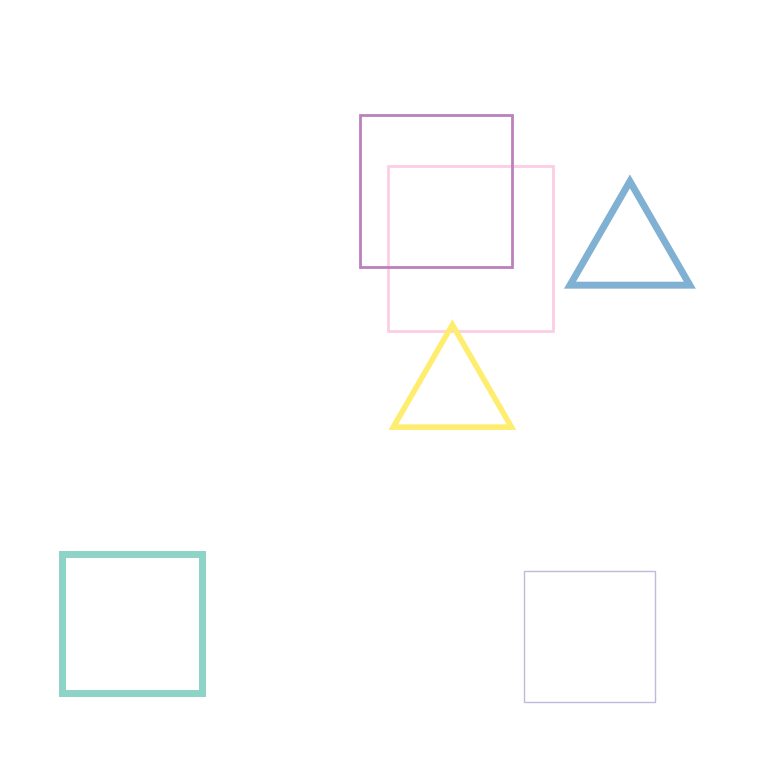[{"shape": "square", "thickness": 2.5, "radius": 0.45, "center": [0.171, 0.19]}, {"shape": "square", "thickness": 0.5, "radius": 0.43, "center": [0.766, 0.173]}, {"shape": "triangle", "thickness": 2.5, "radius": 0.45, "center": [0.818, 0.675]}, {"shape": "square", "thickness": 1, "radius": 0.54, "center": [0.611, 0.678]}, {"shape": "square", "thickness": 1, "radius": 0.49, "center": [0.567, 0.752]}, {"shape": "triangle", "thickness": 2, "radius": 0.44, "center": [0.587, 0.49]}]